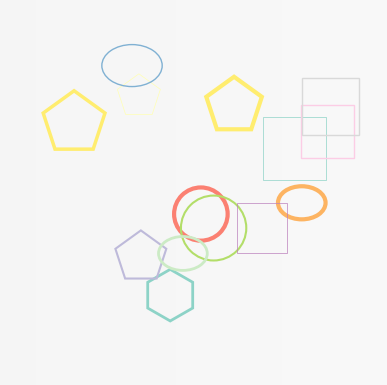[{"shape": "hexagon", "thickness": 2, "radius": 0.34, "center": [0.439, 0.233]}, {"shape": "square", "thickness": 0.5, "radius": 0.4, "center": [0.759, 0.614]}, {"shape": "pentagon", "thickness": 0.5, "radius": 0.29, "center": [0.358, 0.75]}, {"shape": "pentagon", "thickness": 1.5, "radius": 0.35, "center": [0.363, 0.332]}, {"shape": "circle", "thickness": 3, "radius": 0.35, "center": [0.518, 0.444]}, {"shape": "oval", "thickness": 1, "radius": 0.39, "center": [0.341, 0.83]}, {"shape": "oval", "thickness": 3, "radius": 0.31, "center": [0.779, 0.473]}, {"shape": "circle", "thickness": 1.5, "radius": 0.42, "center": [0.551, 0.408]}, {"shape": "square", "thickness": 1, "radius": 0.34, "center": [0.845, 0.659]}, {"shape": "square", "thickness": 1, "radius": 0.37, "center": [0.853, 0.723]}, {"shape": "square", "thickness": 0.5, "radius": 0.32, "center": [0.676, 0.408]}, {"shape": "oval", "thickness": 2, "radius": 0.31, "center": [0.472, 0.342]}, {"shape": "pentagon", "thickness": 2.5, "radius": 0.42, "center": [0.191, 0.68]}, {"shape": "pentagon", "thickness": 3, "radius": 0.38, "center": [0.604, 0.725]}]